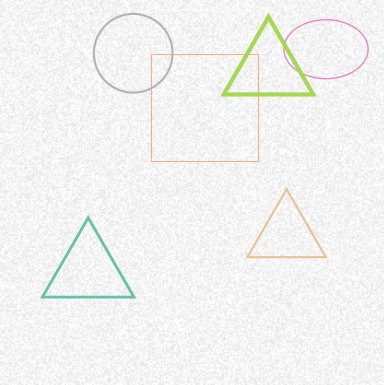[{"shape": "triangle", "thickness": 2, "radius": 0.69, "center": [0.229, 0.297]}, {"shape": "square", "thickness": 0.5, "radius": 0.69, "center": [0.531, 0.722]}, {"shape": "oval", "thickness": 1, "radius": 0.55, "center": [0.847, 0.872]}, {"shape": "triangle", "thickness": 3, "radius": 0.67, "center": [0.697, 0.822]}, {"shape": "triangle", "thickness": 1.5, "radius": 0.59, "center": [0.744, 0.391]}, {"shape": "circle", "thickness": 1.5, "radius": 0.51, "center": [0.346, 0.862]}]